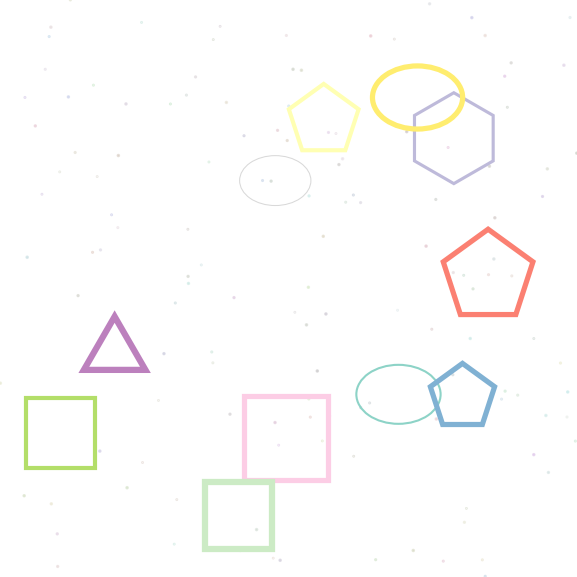[{"shape": "oval", "thickness": 1, "radius": 0.36, "center": [0.69, 0.316]}, {"shape": "pentagon", "thickness": 2, "radius": 0.32, "center": [0.561, 0.79]}, {"shape": "hexagon", "thickness": 1.5, "radius": 0.39, "center": [0.786, 0.76]}, {"shape": "pentagon", "thickness": 2.5, "radius": 0.41, "center": [0.845, 0.521]}, {"shape": "pentagon", "thickness": 2.5, "radius": 0.29, "center": [0.801, 0.311]}, {"shape": "square", "thickness": 2, "radius": 0.3, "center": [0.105, 0.249]}, {"shape": "square", "thickness": 2.5, "radius": 0.36, "center": [0.495, 0.24]}, {"shape": "oval", "thickness": 0.5, "radius": 0.31, "center": [0.477, 0.686]}, {"shape": "triangle", "thickness": 3, "radius": 0.31, "center": [0.199, 0.389]}, {"shape": "square", "thickness": 3, "radius": 0.29, "center": [0.413, 0.106]}, {"shape": "oval", "thickness": 2.5, "radius": 0.39, "center": [0.723, 0.83]}]